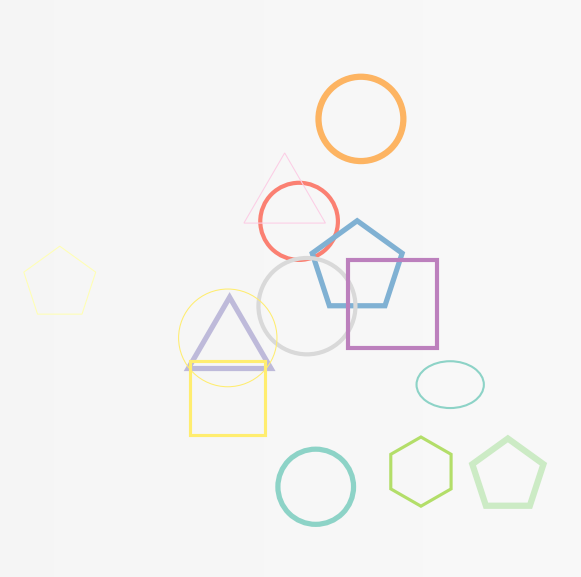[{"shape": "oval", "thickness": 1, "radius": 0.29, "center": [0.775, 0.333]}, {"shape": "circle", "thickness": 2.5, "radius": 0.33, "center": [0.543, 0.156]}, {"shape": "pentagon", "thickness": 0.5, "radius": 0.33, "center": [0.103, 0.508]}, {"shape": "triangle", "thickness": 2.5, "radius": 0.41, "center": [0.395, 0.402]}, {"shape": "circle", "thickness": 2, "radius": 0.33, "center": [0.515, 0.616]}, {"shape": "pentagon", "thickness": 2.5, "radius": 0.41, "center": [0.615, 0.535]}, {"shape": "circle", "thickness": 3, "radius": 0.37, "center": [0.621, 0.793]}, {"shape": "hexagon", "thickness": 1.5, "radius": 0.3, "center": [0.724, 0.183]}, {"shape": "triangle", "thickness": 0.5, "radius": 0.4, "center": [0.49, 0.653]}, {"shape": "circle", "thickness": 2, "radius": 0.42, "center": [0.528, 0.469]}, {"shape": "square", "thickness": 2, "radius": 0.38, "center": [0.675, 0.473]}, {"shape": "pentagon", "thickness": 3, "radius": 0.32, "center": [0.874, 0.175]}, {"shape": "square", "thickness": 1.5, "radius": 0.32, "center": [0.392, 0.31]}, {"shape": "circle", "thickness": 0.5, "radius": 0.42, "center": [0.392, 0.414]}]